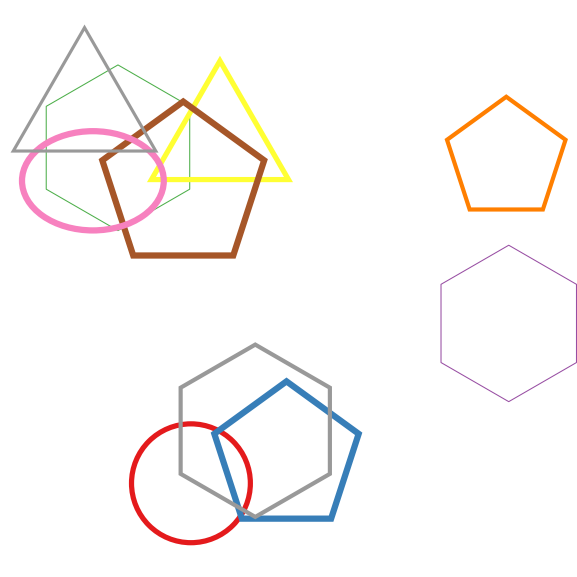[{"shape": "circle", "thickness": 2.5, "radius": 0.51, "center": [0.331, 0.162]}, {"shape": "pentagon", "thickness": 3, "radius": 0.66, "center": [0.496, 0.207]}, {"shape": "hexagon", "thickness": 0.5, "radius": 0.72, "center": [0.204, 0.743]}, {"shape": "hexagon", "thickness": 0.5, "radius": 0.68, "center": [0.881, 0.439]}, {"shape": "pentagon", "thickness": 2, "radius": 0.54, "center": [0.877, 0.724]}, {"shape": "triangle", "thickness": 2.5, "radius": 0.68, "center": [0.381, 0.757]}, {"shape": "pentagon", "thickness": 3, "radius": 0.74, "center": [0.317, 0.676]}, {"shape": "oval", "thickness": 3, "radius": 0.61, "center": [0.161, 0.686]}, {"shape": "hexagon", "thickness": 2, "radius": 0.75, "center": [0.442, 0.253]}, {"shape": "triangle", "thickness": 1.5, "radius": 0.71, "center": [0.146, 0.809]}]